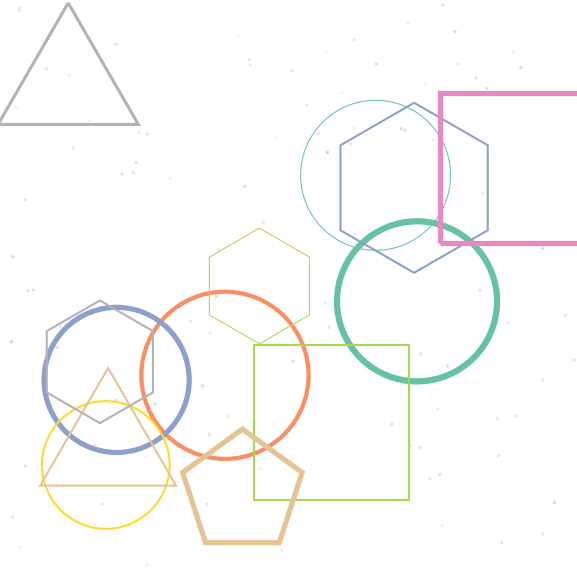[{"shape": "circle", "thickness": 0.5, "radius": 0.65, "center": [0.65, 0.696]}, {"shape": "circle", "thickness": 3, "radius": 0.69, "center": [0.722, 0.477]}, {"shape": "circle", "thickness": 2, "radius": 0.72, "center": [0.39, 0.349]}, {"shape": "hexagon", "thickness": 1, "radius": 0.74, "center": [0.717, 0.674]}, {"shape": "circle", "thickness": 2.5, "radius": 0.63, "center": [0.202, 0.341]}, {"shape": "square", "thickness": 2.5, "radius": 0.65, "center": [0.891, 0.709]}, {"shape": "hexagon", "thickness": 0.5, "radius": 0.5, "center": [0.449, 0.504]}, {"shape": "square", "thickness": 1, "radius": 0.67, "center": [0.574, 0.267]}, {"shape": "circle", "thickness": 1, "radius": 0.55, "center": [0.183, 0.194]}, {"shape": "triangle", "thickness": 1, "radius": 0.68, "center": [0.187, 0.226]}, {"shape": "pentagon", "thickness": 2.5, "radius": 0.54, "center": [0.42, 0.147]}, {"shape": "triangle", "thickness": 1.5, "radius": 0.7, "center": [0.118, 0.854]}, {"shape": "hexagon", "thickness": 1, "radius": 0.53, "center": [0.173, 0.373]}]